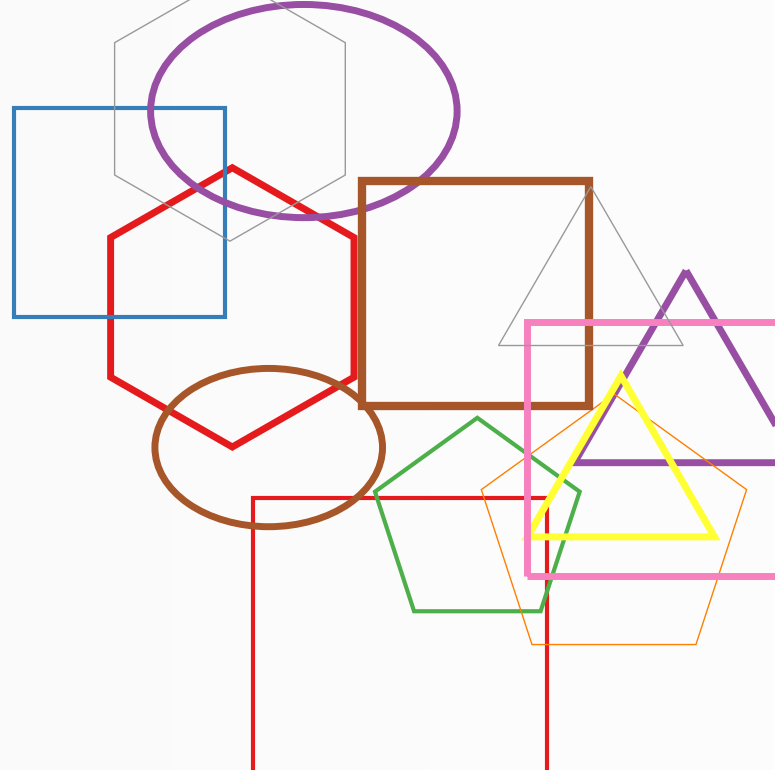[{"shape": "hexagon", "thickness": 2.5, "radius": 0.91, "center": [0.3, 0.601]}, {"shape": "square", "thickness": 1.5, "radius": 0.95, "center": [0.516, 0.163]}, {"shape": "square", "thickness": 1.5, "radius": 0.68, "center": [0.154, 0.724]}, {"shape": "pentagon", "thickness": 1.5, "radius": 0.69, "center": [0.616, 0.319]}, {"shape": "triangle", "thickness": 2.5, "radius": 0.83, "center": [0.885, 0.482]}, {"shape": "oval", "thickness": 2.5, "radius": 0.99, "center": [0.392, 0.856]}, {"shape": "pentagon", "thickness": 0.5, "radius": 0.9, "center": [0.792, 0.309]}, {"shape": "triangle", "thickness": 2.5, "radius": 0.7, "center": [0.801, 0.372]}, {"shape": "square", "thickness": 3, "radius": 0.73, "center": [0.613, 0.619]}, {"shape": "oval", "thickness": 2.5, "radius": 0.73, "center": [0.347, 0.419]}, {"shape": "square", "thickness": 2.5, "radius": 0.82, "center": [0.844, 0.417]}, {"shape": "hexagon", "thickness": 0.5, "radius": 0.86, "center": [0.297, 0.859]}, {"shape": "triangle", "thickness": 0.5, "radius": 0.69, "center": [0.762, 0.62]}]